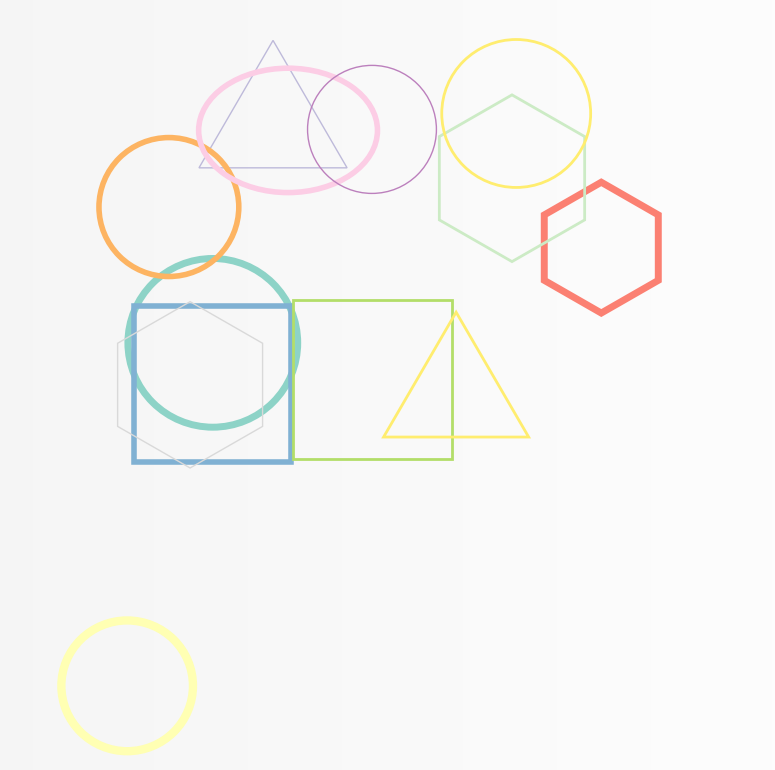[{"shape": "circle", "thickness": 2.5, "radius": 0.55, "center": [0.275, 0.555]}, {"shape": "circle", "thickness": 3, "radius": 0.42, "center": [0.164, 0.109]}, {"shape": "triangle", "thickness": 0.5, "radius": 0.55, "center": [0.352, 0.837]}, {"shape": "hexagon", "thickness": 2.5, "radius": 0.42, "center": [0.776, 0.678]}, {"shape": "square", "thickness": 2, "radius": 0.51, "center": [0.274, 0.501]}, {"shape": "circle", "thickness": 2, "radius": 0.45, "center": [0.218, 0.731]}, {"shape": "square", "thickness": 1, "radius": 0.51, "center": [0.481, 0.507]}, {"shape": "oval", "thickness": 2, "radius": 0.58, "center": [0.372, 0.831]}, {"shape": "hexagon", "thickness": 0.5, "radius": 0.54, "center": [0.245, 0.5]}, {"shape": "circle", "thickness": 0.5, "radius": 0.42, "center": [0.48, 0.832]}, {"shape": "hexagon", "thickness": 1, "radius": 0.54, "center": [0.661, 0.769]}, {"shape": "triangle", "thickness": 1, "radius": 0.54, "center": [0.589, 0.486]}, {"shape": "circle", "thickness": 1, "radius": 0.48, "center": [0.666, 0.853]}]